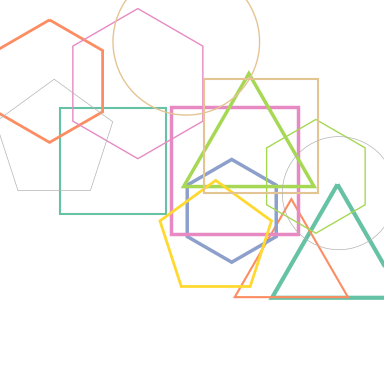[{"shape": "square", "thickness": 1.5, "radius": 0.69, "center": [0.293, 0.581]}, {"shape": "triangle", "thickness": 3, "radius": 0.98, "center": [0.877, 0.325]}, {"shape": "triangle", "thickness": 1.5, "radius": 0.85, "center": [0.757, 0.313]}, {"shape": "hexagon", "thickness": 2, "radius": 0.8, "center": [0.129, 0.789]}, {"shape": "hexagon", "thickness": 2.5, "radius": 0.67, "center": [0.602, 0.452]}, {"shape": "hexagon", "thickness": 1, "radius": 0.97, "center": [0.358, 0.783]}, {"shape": "square", "thickness": 2.5, "radius": 0.82, "center": [0.609, 0.557]}, {"shape": "hexagon", "thickness": 1, "radius": 0.74, "center": [0.82, 0.542]}, {"shape": "triangle", "thickness": 2.5, "radius": 0.98, "center": [0.646, 0.613]}, {"shape": "pentagon", "thickness": 2, "radius": 0.76, "center": [0.56, 0.379]}, {"shape": "square", "thickness": 1.5, "radius": 0.74, "center": [0.679, 0.646]}, {"shape": "circle", "thickness": 1, "radius": 0.95, "center": [0.484, 0.891]}, {"shape": "circle", "thickness": 0.5, "radius": 0.73, "center": [0.88, 0.498]}, {"shape": "pentagon", "thickness": 0.5, "radius": 0.8, "center": [0.141, 0.634]}]